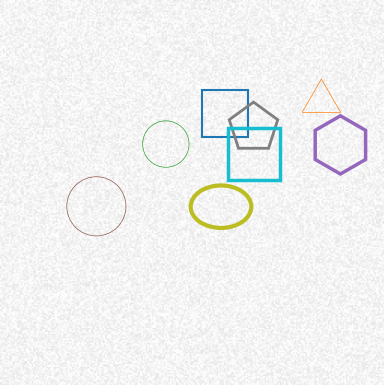[{"shape": "square", "thickness": 1.5, "radius": 0.3, "center": [0.585, 0.705]}, {"shape": "triangle", "thickness": 0.5, "radius": 0.29, "center": [0.835, 0.737]}, {"shape": "circle", "thickness": 0.5, "radius": 0.3, "center": [0.431, 0.626]}, {"shape": "hexagon", "thickness": 2.5, "radius": 0.38, "center": [0.884, 0.624]}, {"shape": "circle", "thickness": 0.5, "radius": 0.38, "center": [0.25, 0.464]}, {"shape": "pentagon", "thickness": 2, "radius": 0.33, "center": [0.658, 0.668]}, {"shape": "oval", "thickness": 3, "radius": 0.39, "center": [0.574, 0.463]}, {"shape": "square", "thickness": 2.5, "radius": 0.34, "center": [0.659, 0.6]}]